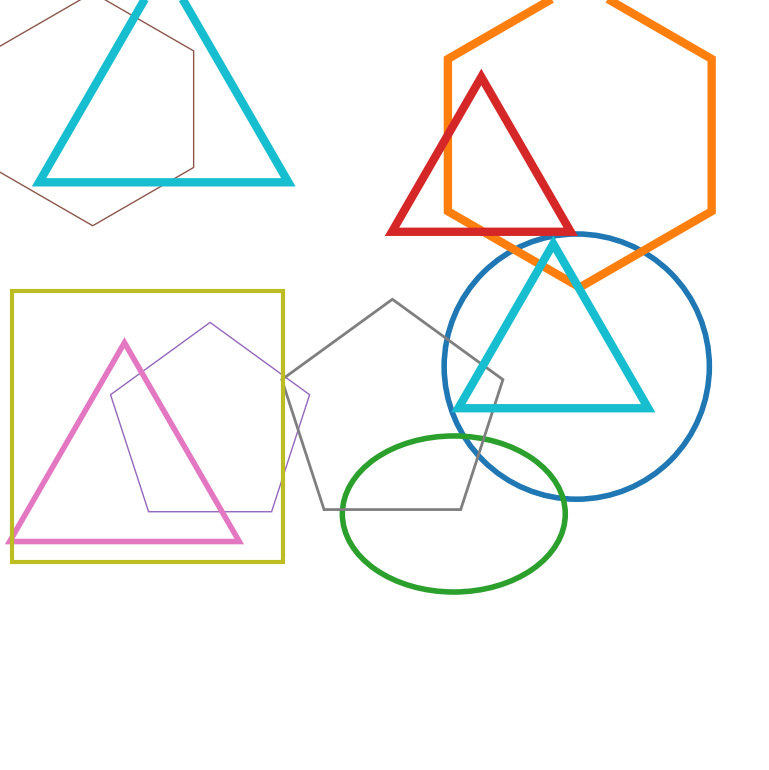[{"shape": "circle", "thickness": 2, "radius": 0.86, "center": [0.749, 0.524]}, {"shape": "hexagon", "thickness": 3, "radius": 0.99, "center": [0.753, 0.825]}, {"shape": "oval", "thickness": 2, "radius": 0.72, "center": [0.589, 0.332]}, {"shape": "triangle", "thickness": 3, "radius": 0.67, "center": [0.625, 0.766]}, {"shape": "pentagon", "thickness": 0.5, "radius": 0.68, "center": [0.273, 0.445]}, {"shape": "hexagon", "thickness": 0.5, "radius": 0.76, "center": [0.12, 0.858]}, {"shape": "triangle", "thickness": 2, "radius": 0.86, "center": [0.162, 0.383]}, {"shape": "pentagon", "thickness": 1, "radius": 0.75, "center": [0.51, 0.46]}, {"shape": "square", "thickness": 1.5, "radius": 0.88, "center": [0.192, 0.446]}, {"shape": "triangle", "thickness": 3, "radius": 0.71, "center": [0.719, 0.541]}, {"shape": "triangle", "thickness": 3, "radius": 0.93, "center": [0.213, 0.857]}]